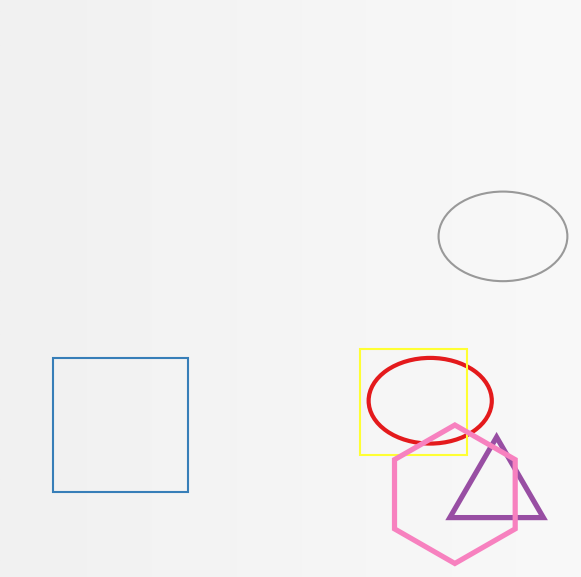[{"shape": "oval", "thickness": 2, "radius": 0.53, "center": [0.74, 0.305]}, {"shape": "square", "thickness": 1, "radius": 0.58, "center": [0.207, 0.263]}, {"shape": "triangle", "thickness": 2.5, "radius": 0.46, "center": [0.854, 0.149]}, {"shape": "square", "thickness": 1, "radius": 0.46, "center": [0.712, 0.303]}, {"shape": "hexagon", "thickness": 2.5, "radius": 0.6, "center": [0.783, 0.143]}, {"shape": "oval", "thickness": 1, "radius": 0.55, "center": [0.865, 0.59]}]